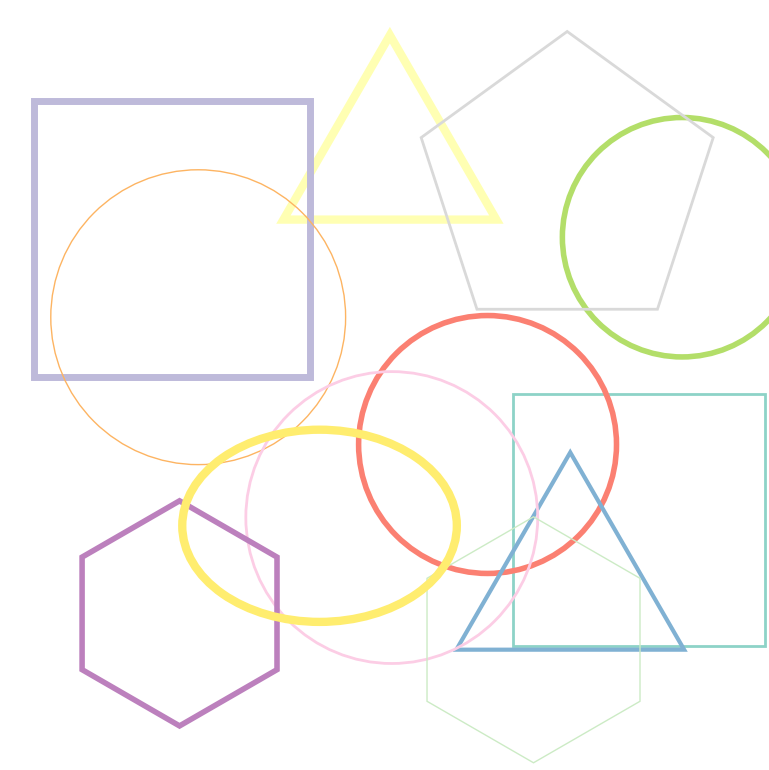[{"shape": "square", "thickness": 1, "radius": 0.82, "center": [0.83, 0.324]}, {"shape": "triangle", "thickness": 3, "radius": 0.8, "center": [0.506, 0.795]}, {"shape": "square", "thickness": 2.5, "radius": 0.9, "center": [0.223, 0.69]}, {"shape": "circle", "thickness": 2, "radius": 0.84, "center": [0.633, 0.423]}, {"shape": "triangle", "thickness": 1.5, "radius": 0.85, "center": [0.741, 0.242]}, {"shape": "circle", "thickness": 0.5, "radius": 0.96, "center": [0.257, 0.588]}, {"shape": "circle", "thickness": 2, "radius": 0.78, "center": [0.886, 0.692]}, {"shape": "circle", "thickness": 1, "radius": 0.95, "center": [0.509, 0.328]}, {"shape": "pentagon", "thickness": 1, "radius": 1.0, "center": [0.737, 0.76]}, {"shape": "hexagon", "thickness": 2, "radius": 0.73, "center": [0.233, 0.203]}, {"shape": "hexagon", "thickness": 0.5, "radius": 0.8, "center": [0.693, 0.169]}, {"shape": "oval", "thickness": 3, "radius": 0.89, "center": [0.415, 0.317]}]